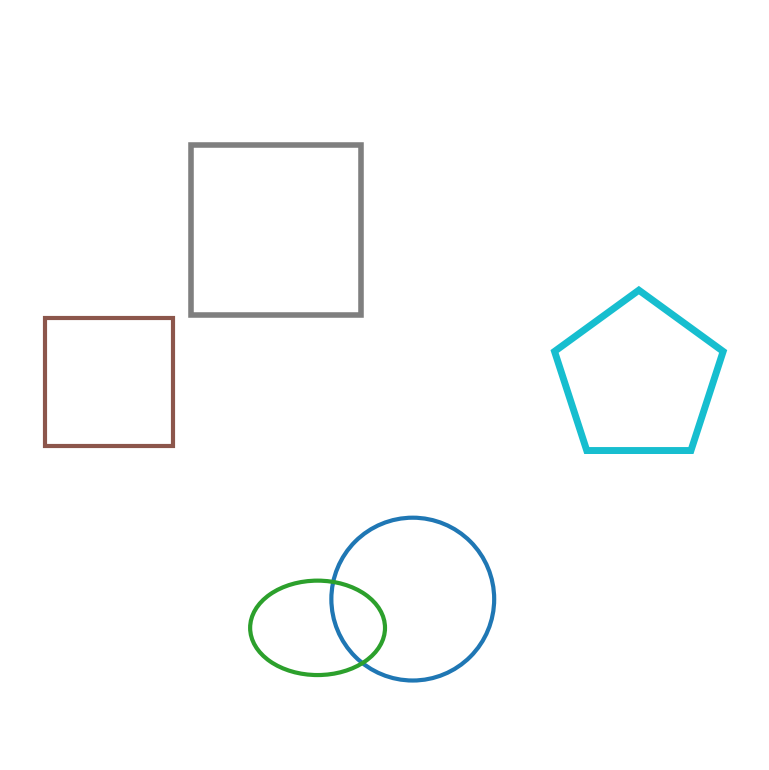[{"shape": "circle", "thickness": 1.5, "radius": 0.53, "center": [0.536, 0.222]}, {"shape": "oval", "thickness": 1.5, "radius": 0.44, "center": [0.412, 0.185]}, {"shape": "square", "thickness": 1.5, "radius": 0.42, "center": [0.142, 0.504]}, {"shape": "square", "thickness": 2, "radius": 0.55, "center": [0.359, 0.702]}, {"shape": "pentagon", "thickness": 2.5, "radius": 0.58, "center": [0.83, 0.508]}]